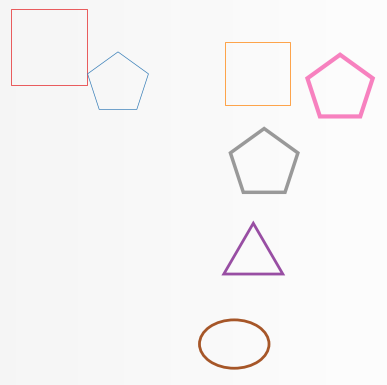[{"shape": "square", "thickness": 0.5, "radius": 0.49, "center": [0.126, 0.878]}, {"shape": "pentagon", "thickness": 0.5, "radius": 0.41, "center": [0.305, 0.783]}, {"shape": "triangle", "thickness": 2, "radius": 0.44, "center": [0.654, 0.332]}, {"shape": "square", "thickness": 0.5, "radius": 0.41, "center": [0.664, 0.809]}, {"shape": "oval", "thickness": 2, "radius": 0.45, "center": [0.605, 0.106]}, {"shape": "pentagon", "thickness": 3, "radius": 0.44, "center": [0.878, 0.769]}, {"shape": "pentagon", "thickness": 2.5, "radius": 0.46, "center": [0.682, 0.575]}]